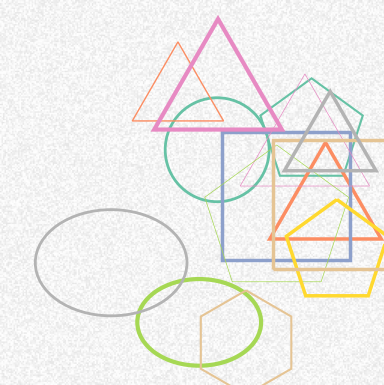[{"shape": "circle", "thickness": 2, "radius": 0.67, "center": [0.564, 0.611]}, {"shape": "pentagon", "thickness": 1.5, "radius": 0.7, "center": [0.809, 0.657]}, {"shape": "triangle", "thickness": 1, "radius": 0.68, "center": [0.462, 0.754]}, {"shape": "triangle", "thickness": 2.5, "radius": 0.84, "center": [0.845, 0.463]}, {"shape": "square", "thickness": 2.5, "radius": 0.83, "center": [0.743, 0.491]}, {"shape": "triangle", "thickness": 0.5, "radius": 0.97, "center": [0.792, 0.614]}, {"shape": "triangle", "thickness": 3, "radius": 0.96, "center": [0.566, 0.759]}, {"shape": "pentagon", "thickness": 0.5, "radius": 0.98, "center": [0.719, 0.427]}, {"shape": "oval", "thickness": 3, "radius": 0.8, "center": [0.517, 0.163]}, {"shape": "pentagon", "thickness": 2.5, "radius": 0.69, "center": [0.875, 0.344]}, {"shape": "square", "thickness": 2.5, "radius": 0.84, "center": [0.875, 0.468]}, {"shape": "hexagon", "thickness": 1.5, "radius": 0.68, "center": [0.639, 0.11]}, {"shape": "triangle", "thickness": 2.5, "radius": 0.69, "center": [0.858, 0.625]}, {"shape": "oval", "thickness": 2, "radius": 0.99, "center": [0.289, 0.318]}]